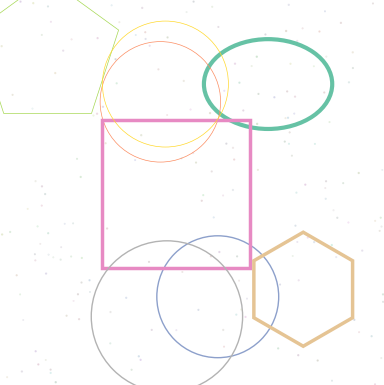[{"shape": "oval", "thickness": 3, "radius": 0.83, "center": [0.696, 0.782]}, {"shape": "circle", "thickness": 0.5, "radius": 0.78, "center": [0.417, 0.735]}, {"shape": "circle", "thickness": 1, "radius": 0.79, "center": [0.566, 0.229]}, {"shape": "square", "thickness": 2.5, "radius": 0.96, "center": [0.457, 0.496]}, {"shape": "pentagon", "thickness": 0.5, "radius": 0.97, "center": [0.124, 0.862]}, {"shape": "circle", "thickness": 0.5, "radius": 0.82, "center": [0.43, 0.782]}, {"shape": "hexagon", "thickness": 2.5, "radius": 0.74, "center": [0.788, 0.249]}, {"shape": "circle", "thickness": 1, "radius": 0.98, "center": [0.434, 0.178]}]